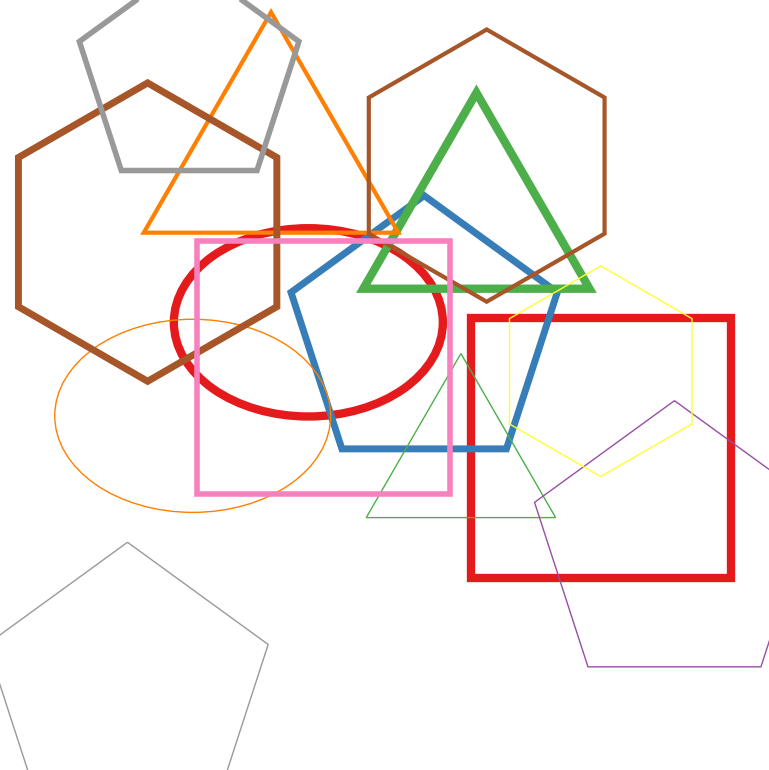[{"shape": "square", "thickness": 3, "radius": 0.84, "center": [0.781, 0.418]}, {"shape": "oval", "thickness": 3, "radius": 0.87, "center": [0.4, 0.581]}, {"shape": "pentagon", "thickness": 2.5, "radius": 0.91, "center": [0.551, 0.564]}, {"shape": "triangle", "thickness": 0.5, "radius": 0.71, "center": [0.599, 0.399]}, {"shape": "triangle", "thickness": 3, "radius": 0.85, "center": [0.619, 0.71]}, {"shape": "pentagon", "thickness": 0.5, "radius": 0.96, "center": [0.876, 0.289]}, {"shape": "triangle", "thickness": 1.5, "radius": 0.95, "center": [0.352, 0.793]}, {"shape": "oval", "thickness": 0.5, "radius": 0.9, "center": [0.25, 0.46]}, {"shape": "hexagon", "thickness": 0.5, "radius": 0.68, "center": [0.78, 0.518]}, {"shape": "hexagon", "thickness": 2.5, "radius": 0.97, "center": [0.192, 0.699]}, {"shape": "hexagon", "thickness": 1.5, "radius": 0.88, "center": [0.632, 0.785]}, {"shape": "square", "thickness": 2, "radius": 0.82, "center": [0.421, 0.523]}, {"shape": "pentagon", "thickness": 2, "radius": 0.75, "center": [0.246, 0.9]}, {"shape": "pentagon", "thickness": 0.5, "radius": 0.96, "center": [0.166, 0.104]}]